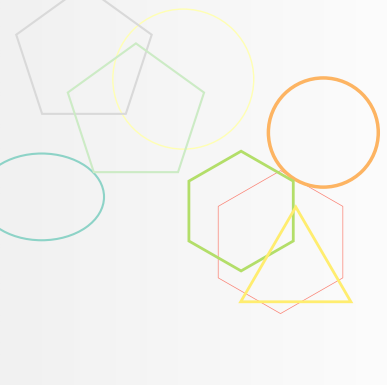[{"shape": "oval", "thickness": 1.5, "radius": 0.8, "center": [0.108, 0.489]}, {"shape": "circle", "thickness": 1, "radius": 0.91, "center": [0.473, 0.795]}, {"shape": "hexagon", "thickness": 0.5, "radius": 0.93, "center": [0.724, 0.371]}, {"shape": "circle", "thickness": 2.5, "radius": 0.71, "center": [0.834, 0.656]}, {"shape": "hexagon", "thickness": 2, "radius": 0.78, "center": [0.622, 0.452]}, {"shape": "pentagon", "thickness": 1.5, "radius": 0.92, "center": [0.217, 0.853]}, {"shape": "pentagon", "thickness": 1.5, "radius": 0.92, "center": [0.351, 0.702]}, {"shape": "triangle", "thickness": 2, "radius": 0.82, "center": [0.763, 0.298]}]